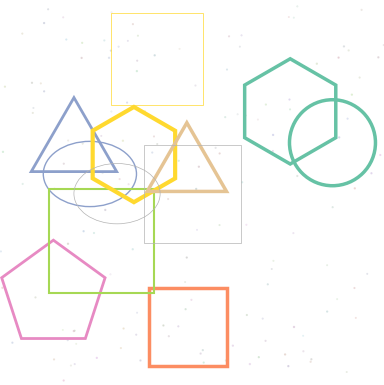[{"shape": "circle", "thickness": 2.5, "radius": 0.56, "center": [0.864, 0.629]}, {"shape": "hexagon", "thickness": 2.5, "radius": 0.68, "center": [0.754, 0.711]}, {"shape": "square", "thickness": 2.5, "radius": 0.51, "center": [0.489, 0.15]}, {"shape": "oval", "thickness": 1, "radius": 0.61, "center": [0.233, 0.548]}, {"shape": "triangle", "thickness": 2, "radius": 0.64, "center": [0.192, 0.618]}, {"shape": "pentagon", "thickness": 2, "radius": 0.71, "center": [0.139, 0.235]}, {"shape": "square", "thickness": 1.5, "radius": 0.68, "center": [0.264, 0.374]}, {"shape": "hexagon", "thickness": 3, "radius": 0.62, "center": [0.348, 0.599]}, {"shape": "square", "thickness": 0.5, "radius": 0.6, "center": [0.407, 0.846]}, {"shape": "triangle", "thickness": 2.5, "radius": 0.59, "center": [0.485, 0.562]}, {"shape": "oval", "thickness": 0.5, "radius": 0.56, "center": [0.304, 0.497]}, {"shape": "square", "thickness": 0.5, "radius": 0.63, "center": [0.499, 0.496]}]